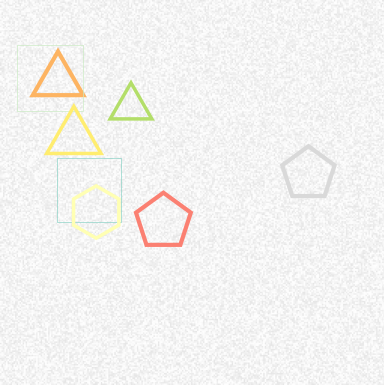[{"shape": "square", "thickness": 0.5, "radius": 0.42, "center": [0.23, 0.506]}, {"shape": "hexagon", "thickness": 2.5, "radius": 0.34, "center": [0.25, 0.449]}, {"shape": "pentagon", "thickness": 3, "radius": 0.37, "center": [0.424, 0.425]}, {"shape": "triangle", "thickness": 3, "radius": 0.38, "center": [0.151, 0.791]}, {"shape": "triangle", "thickness": 2.5, "radius": 0.31, "center": [0.34, 0.722]}, {"shape": "pentagon", "thickness": 3, "radius": 0.36, "center": [0.801, 0.549]}, {"shape": "square", "thickness": 0.5, "radius": 0.42, "center": [0.129, 0.798]}, {"shape": "triangle", "thickness": 2.5, "radius": 0.41, "center": [0.192, 0.642]}]